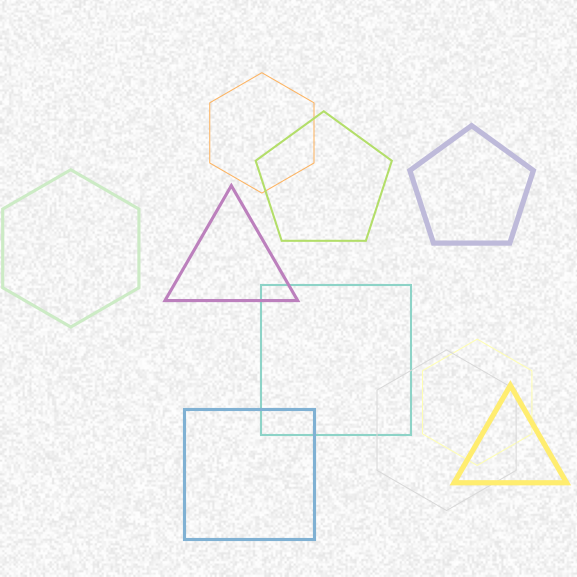[{"shape": "square", "thickness": 1, "radius": 0.65, "center": [0.582, 0.376]}, {"shape": "hexagon", "thickness": 0.5, "radius": 0.55, "center": [0.826, 0.303]}, {"shape": "pentagon", "thickness": 2.5, "radius": 0.56, "center": [0.817, 0.669]}, {"shape": "square", "thickness": 1.5, "radius": 0.56, "center": [0.431, 0.179]}, {"shape": "hexagon", "thickness": 0.5, "radius": 0.52, "center": [0.453, 0.769]}, {"shape": "pentagon", "thickness": 1, "radius": 0.62, "center": [0.561, 0.682]}, {"shape": "hexagon", "thickness": 0.5, "radius": 0.7, "center": [0.773, 0.254]}, {"shape": "triangle", "thickness": 1.5, "radius": 0.66, "center": [0.401, 0.545]}, {"shape": "hexagon", "thickness": 1.5, "radius": 0.68, "center": [0.123, 0.569]}, {"shape": "triangle", "thickness": 2.5, "radius": 0.56, "center": [0.884, 0.219]}]